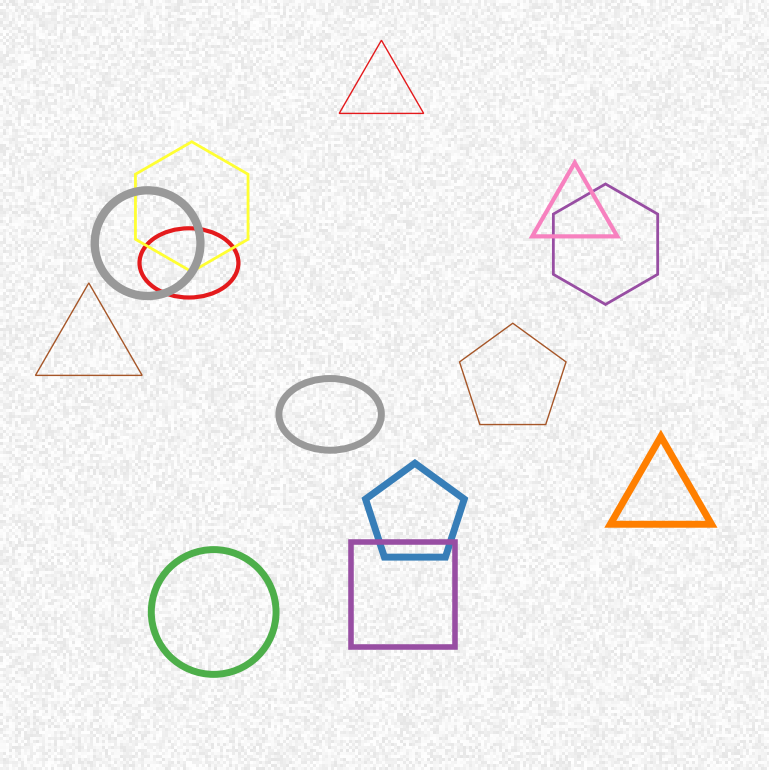[{"shape": "triangle", "thickness": 0.5, "radius": 0.32, "center": [0.495, 0.884]}, {"shape": "oval", "thickness": 1.5, "radius": 0.32, "center": [0.245, 0.659]}, {"shape": "pentagon", "thickness": 2.5, "radius": 0.34, "center": [0.539, 0.331]}, {"shape": "circle", "thickness": 2.5, "radius": 0.41, "center": [0.278, 0.205]}, {"shape": "hexagon", "thickness": 1, "radius": 0.39, "center": [0.786, 0.683]}, {"shape": "square", "thickness": 2, "radius": 0.34, "center": [0.523, 0.228]}, {"shape": "triangle", "thickness": 2.5, "radius": 0.38, "center": [0.858, 0.357]}, {"shape": "hexagon", "thickness": 1, "radius": 0.42, "center": [0.249, 0.731]}, {"shape": "pentagon", "thickness": 0.5, "radius": 0.36, "center": [0.666, 0.507]}, {"shape": "triangle", "thickness": 0.5, "radius": 0.4, "center": [0.115, 0.553]}, {"shape": "triangle", "thickness": 1.5, "radius": 0.32, "center": [0.746, 0.725]}, {"shape": "oval", "thickness": 2.5, "radius": 0.33, "center": [0.429, 0.462]}, {"shape": "circle", "thickness": 3, "radius": 0.34, "center": [0.192, 0.684]}]